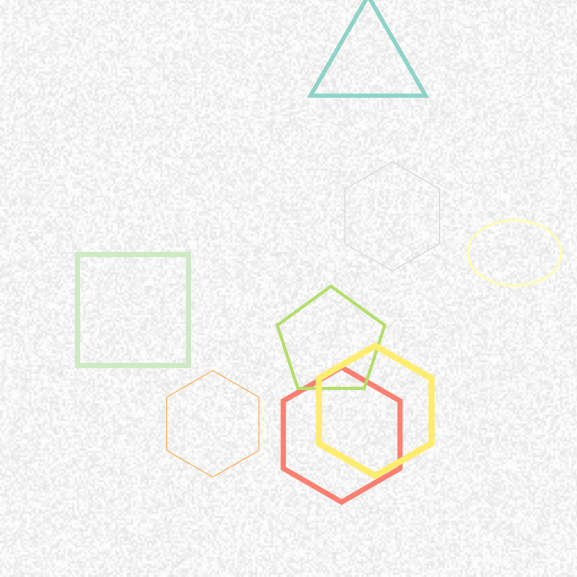[{"shape": "triangle", "thickness": 2, "radius": 0.58, "center": [0.637, 0.891]}, {"shape": "oval", "thickness": 1, "radius": 0.4, "center": [0.891, 0.561]}, {"shape": "hexagon", "thickness": 2.5, "radius": 0.58, "center": [0.592, 0.246]}, {"shape": "hexagon", "thickness": 0.5, "radius": 0.46, "center": [0.368, 0.265]}, {"shape": "pentagon", "thickness": 1.5, "radius": 0.49, "center": [0.573, 0.406]}, {"shape": "hexagon", "thickness": 0.5, "radius": 0.47, "center": [0.679, 0.624]}, {"shape": "square", "thickness": 2.5, "radius": 0.48, "center": [0.229, 0.464]}, {"shape": "hexagon", "thickness": 3, "radius": 0.56, "center": [0.65, 0.288]}]